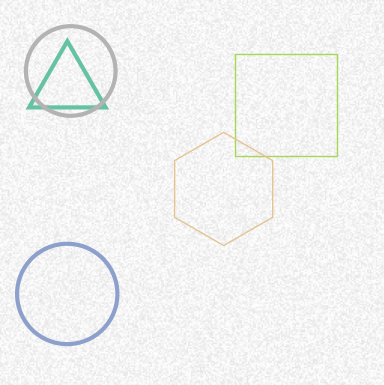[{"shape": "triangle", "thickness": 3, "radius": 0.57, "center": [0.175, 0.778]}, {"shape": "circle", "thickness": 3, "radius": 0.65, "center": [0.175, 0.237]}, {"shape": "square", "thickness": 1, "radius": 0.66, "center": [0.742, 0.728]}, {"shape": "hexagon", "thickness": 1, "radius": 0.74, "center": [0.581, 0.509]}, {"shape": "circle", "thickness": 3, "radius": 0.58, "center": [0.184, 0.816]}]